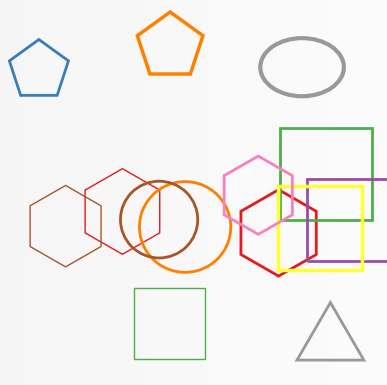[{"shape": "hexagon", "thickness": 1, "radius": 0.56, "center": [0.316, 0.451]}, {"shape": "hexagon", "thickness": 2, "radius": 0.56, "center": [0.719, 0.395]}, {"shape": "pentagon", "thickness": 2, "radius": 0.4, "center": [0.1, 0.817]}, {"shape": "square", "thickness": 1, "radius": 0.46, "center": [0.438, 0.16]}, {"shape": "square", "thickness": 2, "radius": 0.59, "center": [0.841, 0.548]}, {"shape": "square", "thickness": 2, "radius": 0.53, "center": [0.897, 0.429]}, {"shape": "circle", "thickness": 2, "radius": 0.59, "center": [0.478, 0.41]}, {"shape": "pentagon", "thickness": 2.5, "radius": 0.44, "center": [0.439, 0.88]}, {"shape": "square", "thickness": 2.5, "radius": 0.54, "center": [0.825, 0.409]}, {"shape": "circle", "thickness": 2, "radius": 0.5, "center": [0.411, 0.43]}, {"shape": "hexagon", "thickness": 1, "radius": 0.53, "center": [0.169, 0.413]}, {"shape": "hexagon", "thickness": 2, "radius": 0.51, "center": [0.666, 0.493]}, {"shape": "triangle", "thickness": 2, "radius": 0.5, "center": [0.853, 0.114]}, {"shape": "oval", "thickness": 3, "radius": 0.54, "center": [0.78, 0.825]}]